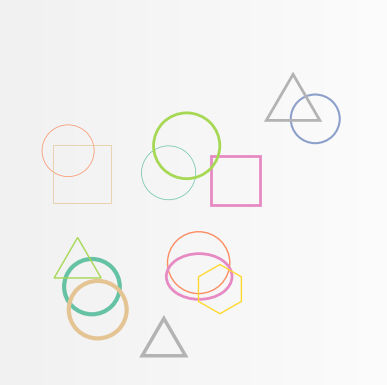[{"shape": "circle", "thickness": 0.5, "radius": 0.35, "center": [0.435, 0.551]}, {"shape": "circle", "thickness": 3, "radius": 0.36, "center": [0.237, 0.255]}, {"shape": "circle", "thickness": 0.5, "radius": 0.34, "center": [0.176, 0.608]}, {"shape": "circle", "thickness": 1, "radius": 0.4, "center": [0.513, 0.318]}, {"shape": "circle", "thickness": 1.5, "radius": 0.32, "center": [0.814, 0.691]}, {"shape": "square", "thickness": 2, "radius": 0.32, "center": [0.608, 0.531]}, {"shape": "oval", "thickness": 2, "radius": 0.42, "center": [0.514, 0.282]}, {"shape": "circle", "thickness": 2, "radius": 0.43, "center": [0.482, 0.621]}, {"shape": "triangle", "thickness": 1, "radius": 0.35, "center": [0.2, 0.313]}, {"shape": "hexagon", "thickness": 1, "radius": 0.32, "center": [0.568, 0.249]}, {"shape": "square", "thickness": 0.5, "radius": 0.38, "center": [0.212, 0.548]}, {"shape": "circle", "thickness": 3, "radius": 0.37, "center": [0.252, 0.196]}, {"shape": "triangle", "thickness": 2.5, "radius": 0.32, "center": [0.423, 0.108]}, {"shape": "triangle", "thickness": 2, "radius": 0.4, "center": [0.756, 0.727]}]